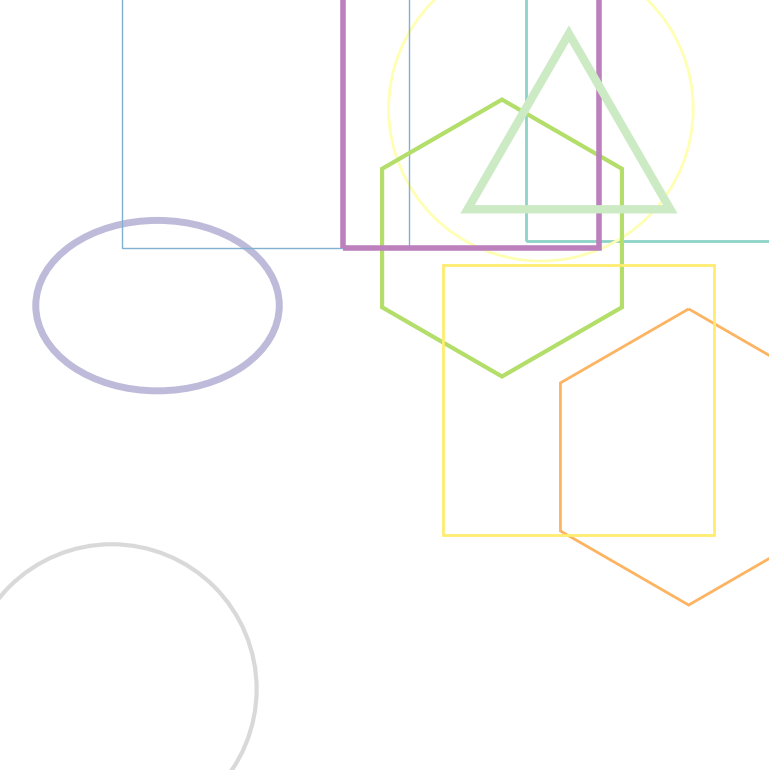[{"shape": "square", "thickness": 1, "radius": 0.81, "center": [0.846, 0.849]}, {"shape": "circle", "thickness": 1, "radius": 0.99, "center": [0.702, 0.859]}, {"shape": "oval", "thickness": 2.5, "radius": 0.79, "center": [0.205, 0.603]}, {"shape": "square", "thickness": 0.5, "radius": 0.93, "center": [0.345, 0.864]}, {"shape": "hexagon", "thickness": 1, "radius": 0.96, "center": [0.894, 0.407]}, {"shape": "hexagon", "thickness": 1.5, "radius": 0.9, "center": [0.652, 0.691]}, {"shape": "circle", "thickness": 1.5, "radius": 0.94, "center": [0.145, 0.105]}, {"shape": "square", "thickness": 2, "radius": 0.83, "center": [0.611, 0.844]}, {"shape": "triangle", "thickness": 3, "radius": 0.76, "center": [0.739, 0.804]}, {"shape": "square", "thickness": 1, "radius": 0.88, "center": [0.751, 0.481]}]